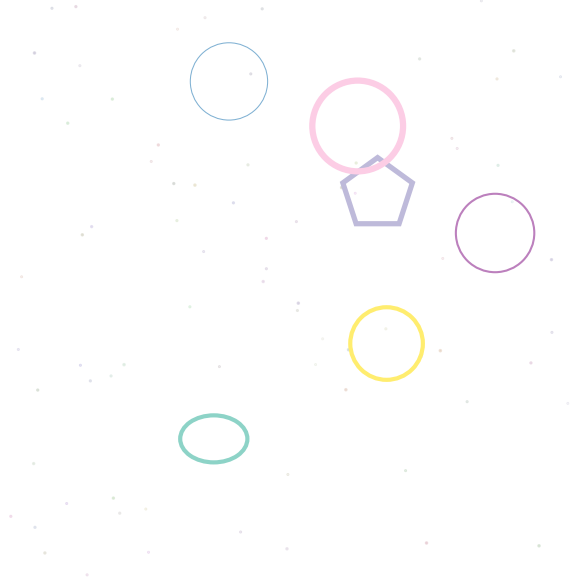[{"shape": "oval", "thickness": 2, "radius": 0.29, "center": [0.37, 0.239]}, {"shape": "pentagon", "thickness": 2.5, "radius": 0.32, "center": [0.654, 0.663]}, {"shape": "circle", "thickness": 0.5, "radius": 0.33, "center": [0.396, 0.858]}, {"shape": "circle", "thickness": 3, "radius": 0.39, "center": [0.619, 0.781]}, {"shape": "circle", "thickness": 1, "radius": 0.34, "center": [0.857, 0.596]}, {"shape": "circle", "thickness": 2, "radius": 0.31, "center": [0.669, 0.404]}]